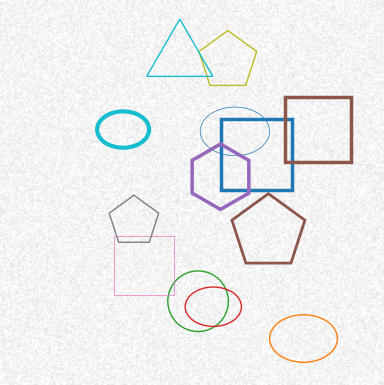[{"shape": "square", "thickness": 2.5, "radius": 0.46, "center": [0.666, 0.598]}, {"shape": "oval", "thickness": 0.5, "radius": 0.45, "center": [0.61, 0.659]}, {"shape": "oval", "thickness": 1, "radius": 0.44, "center": [0.788, 0.121]}, {"shape": "circle", "thickness": 1, "radius": 0.39, "center": [0.515, 0.218]}, {"shape": "oval", "thickness": 1, "radius": 0.37, "center": [0.554, 0.203]}, {"shape": "hexagon", "thickness": 2.5, "radius": 0.42, "center": [0.573, 0.541]}, {"shape": "square", "thickness": 2.5, "radius": 0.42, "center": [0.826, 0.664]}, {"shape": "pentagon", "thickness": 2, "radius": 0.5, "center": [0.697, 0.397]}, {"shape": "square", "thickness": 0.5, "radius": 0.39, "center": [0.374, 0.31]}, {"shape": "pentagon", "thickness": 1, "radius": 0.34, "center": [0.348, 0.425]}, {"shape": "pentagon", "thickness": 1, "radius": 0.39, "center": [0.592, 0.842]}, {"shape": "oval", "thickness": 3, "radius": 0.34, "center": [0.32, 0.663]}, {"shape": "triangle", "thickness": 1, "radius": 0.5, "center": [0.467, 0.851]}]